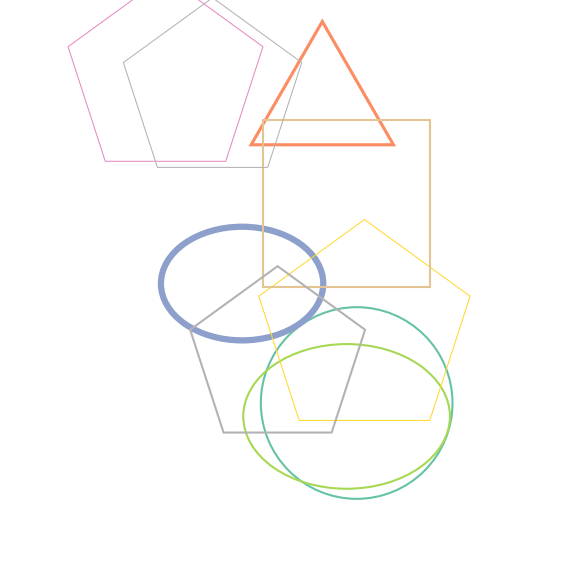[{"shape": "circle", "thickness": 1, "radius": 0.83, "center": [0.618, 0.301]}, {"shape": "triangle", "thickness": 1.5, "radius": 0.71, "center": [0.558, 0.82]}, {"shape": "oval", "thickness": 3, "radius": 0.7, "center": [0.419, 0.508]}, {"shape": "pentagon", "thickness": 0.5, "radius": 0.89, "center": [0.287, 0.863]}, {"shape": "oval", "thickness": 1, "radius": 0.89, "center": [0.6, 0.278]}, {"shape": "pentagon", "thickness": 0.5, "radius": 0.96, "center": [0.631, 0.427]}, {"shape": "square", "thickness": 1, "radius": 0.72, "center": [0.6, 0.647]}, {"shape": "pentagon", "thickness": 1, "radius": 0.8, "center": [0.481, 0.379]}, {"shape": "pentagon", "thickness": 0.5, "radius": 0.81, "center": [0.368, 0.841]}]